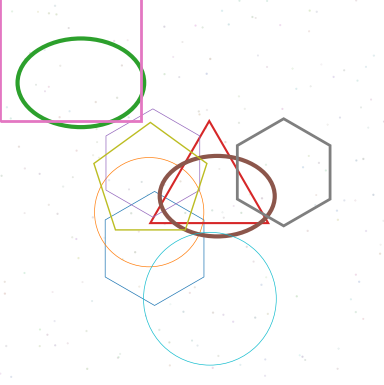[{"shape": "hexagon", "thickness": 0.5, "radius": 0.74, "center": [0.401, 0.355]}, {"shape": "circle", "thickness": 0.5, "radius": 0.71, "center": [0.387, 0.449]}, {"shape": "oval", "thickness": 3, "radius": 0.82, "center": [0.21, 0.785]}, {"shape": "triangle", "thickness": 1.5, "radius": 0.88, "center": [0.543, 0.509]}, {"shape": "hexagon", "thickness": 0.5, "radius": 0.7, "center": [0.397, 0.577]}, {"shape": "oval", "thickness": 3, "radius": 0.75, "center": [0.564, 0.49]}, {"shape": "square", "thickness": 2, "radius": 0.92, "center": [0.183, 0.868]}, {"shape": "hexagon", "thickness": 2, "radius": 0.7, "center": [0.737, 0.552]}, {"shape": "pentagon", "thickness": 1, "radius": 0.77, "center": [0.391, 0.528]}, {"shape": "circle", "thickness": 0.5, "radius": 0.86, "center": [0.545, 0.224]}]